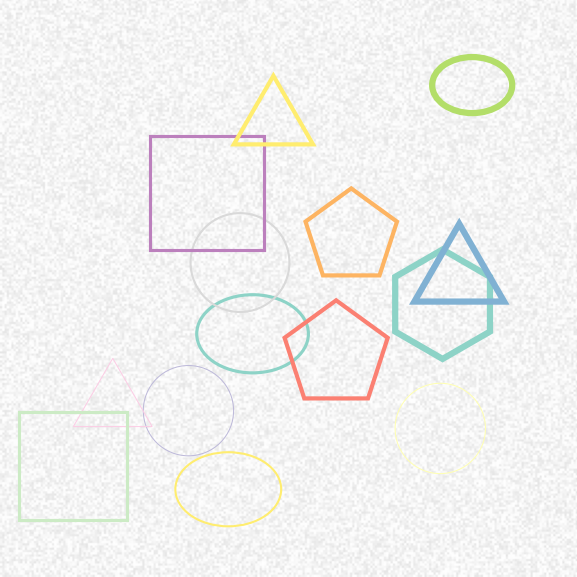[{"shape": "oval", "thickness": 1.5, "radius": 0.48, "center": [0.437, 0.421]}, {"shape": "hexagon", "thickness": 3, "radius": 0.47, "center": [0.766, 0.472]}, {"shape": "circle", "thickness": 0.5, "radius": 0.39, "center": [0.762, 0.257]}, {"shape": "circle", "thickness": 0.5, "radius": 0.39, "center": [0.326, 0.288]}, {"shape": "pentagon", "thickness": 2, "radius": 0.47, "center": [0.582, 0.385]}, {"shape": "triangle", "thickness": 3, "radius": 0.45, "center": [0.795, 0.522]}, {"shape": "pentagon", "thickness": 2, "radius": 0.42, "center": [0.608, 0.59]}, {"shape": "oval", "thickness": 3, "radius": 0.35, "center": [0.818, 0.852]}, {"shape": "triangle", "thickness": 0.5, "radius": 0.39, "center": [0.195, 0.3]}, {"shape": "circle", "thickness": 1, "radius": 0.43, "center": [0.416, 0.544]}, {"shape": "square", "thickness": 1.5, "radius": 0.49, "center": [0.358, 0.666]}, {"shape": "square", "thickness": 1.5, "radius": 0.47, "center": [0.126, 0.193]}, {"shape": "triangle", "thickness": 2, "radius": 0.4, "center": [0.473, 0.789]}, {"shape": "oval", "thickness": 1, "radius": 0.46, "center": [0.395, 0.152]}]